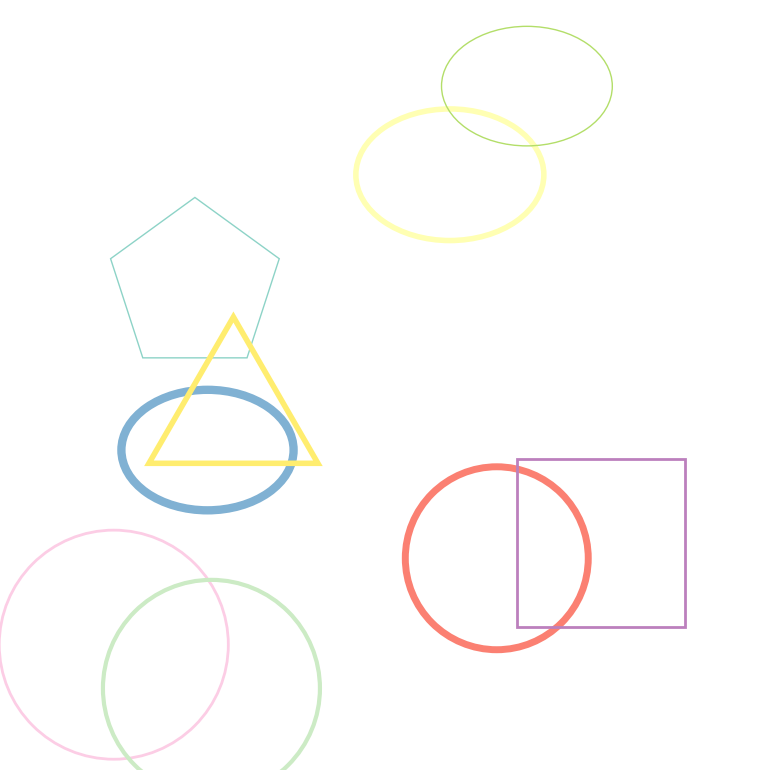[{"shape": "pentagon", "thickness": 0.5, "radius": 0.58, "center": [0.253, 0.628]}, {"shape": "oval", "thickness": 2, "radius": 0.61, "center": [0.584, 0.773]}, {"shape": "circle", "thickness": 2.5, "radius": 0.59, "center": [0.645, 0.275]}, {"shape": "oval", "thickness": 3, "radius": 0.56, "center": [0.269, 0.415]}, {"shape": "oval", "thickness": 0.5, "radius": 0.55, "center": [0.684, 0.888]}, {"shape": "circle", "thickness": 1, "radius": 0.74, "center": [0.148, 0.163]}, {"shape": "square", "thickness": 1, "radius": 0.54, "center": [0.78, 0.295]}, {"shape": "circle", "thickness": 1.5, "radius": 0.7, "center": [0.275, 0.106]}, {"shape": "triangle", "thickness": 2, "radius": 0.63, "center": [0.303, 0.462]}]